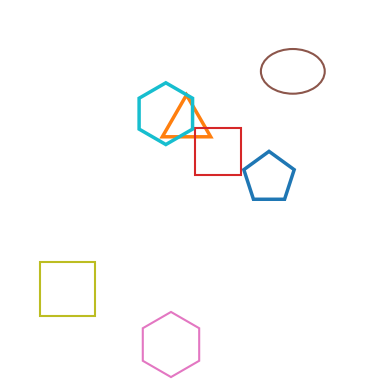[{"shape": "pentagon", "thickness": 2.5, "radius": 0.34, "center": [0.699, 0.538]}, {"shape": "triangle", "thickness": 2.5, "radius": 0.36, "center": [0.484, 0.681]}, {"shape": "square", "thickness": 1.5, "radius": 0.3, "center": [0.566, 0.607]}, {"shape": "oval", "thickness": 1.5, "radius": 0.41, "center": [0.761, 0.815]}, {"shape": "hexagon", "thickness": 1.5, "radius": 0.42, "center": [0.444, 0.105]}, {"shape": "square", "thickness": 1.5, "radius": 0.35, "center": [0.175, 0.249]}, {"shape": "hexagon", "thickness": 2.5, "radius": 0.4, "center": [0.431, 0.705]}]